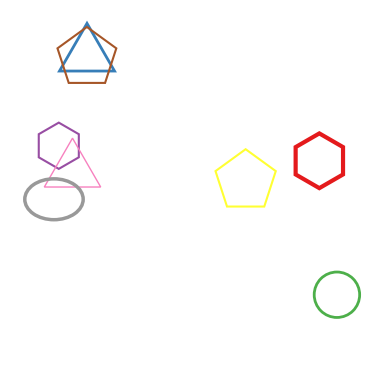[{"shape": "hexagon", "thickness": 3, "radius": 0.36, "center": [0.829, 0.582]}, {"shape": "triangle", "thickness": 2, "radius": 0.41, "center": [0.226, 0.857]}, {"shape": "circle", "thickness": 2, "radius": 0.3, "center": [0.875, 0.234]}, {"shape": "hexagon", "thickness": 1.5, "radius": 0.3, "center": [0.153, 0.621]}, {"shape": "pentagon", "thickness": 1.5, "radius": 0.41, "center": [0.638, 0.53]}, {"shape": "pentagon", "thickness": 1.5, "radius": 0.4, "center": [0.226, 0.85]}, {"shape": "triangle", "thickness": 1, "radius": 0.42, "center": [0.188, 0.557]}, {"shape": "oval", "thickness": 2.5, "radius": 0.38, "center": [0.14, 0.482]}]